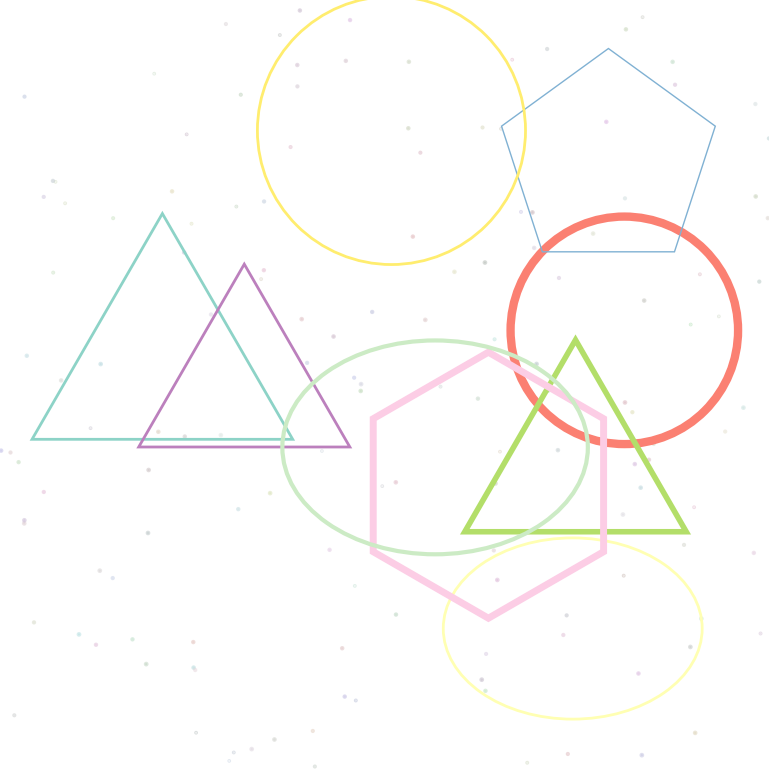[{"shape": "triangle", "thickness": 1, "radius": 0.98, "center": [0.211, 0.527]}, {"shape": "oval", "thickness": 1, "radius": 0.84, "center": [0.744, 0.184]}, {"shape": "circle", "thickness": 3, "radius": 0.74, "center": [0.811, 0.571]}, {"shape": "pentagon", "thickness": 0.5, "radius": 0.73, "center": [0.79, 0.791]}, {"shape": "triangle", "thickness": 2, "radius": 0.83, "center": [0.747, 0.392]}, {"shape": "hexagon", "thickness": 2.5, "radius": 0.86, "center": [0.634, 0.37]}, {"shape": "triangle", "thickness": 1, "radius": 0.79, "center": [0.317, 0.499]}, {"shape": "oval", "thickness": 1.5, "radius": 0.99, "center": [0.565, 0.419]}, {"shape": "circle", "thickness": 1, "radius": 0.87, "center": [0.508, 0.831]}]